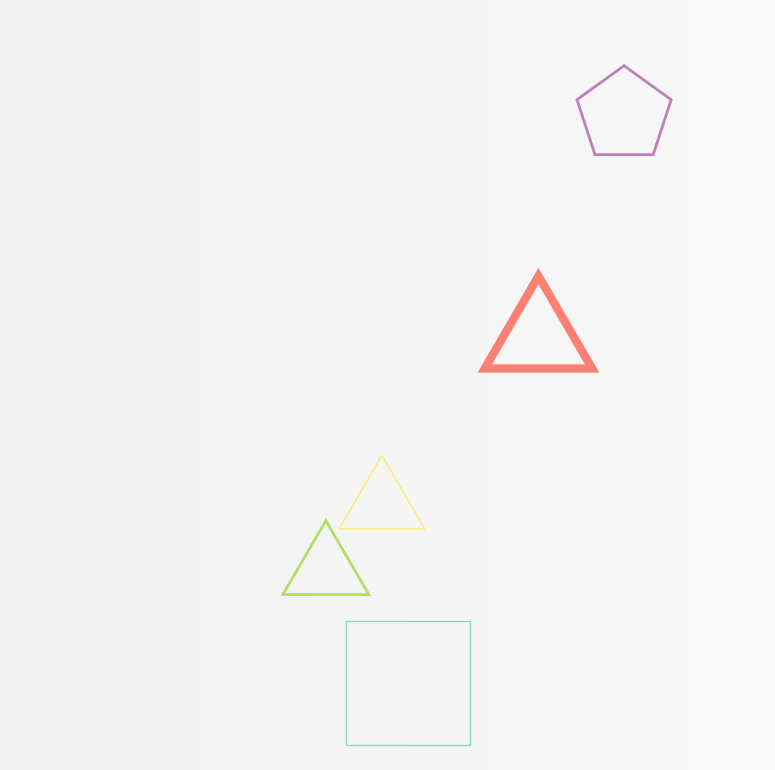[{"shape": "square", "thickness": 0.5, "radius": 0.4, "center": [0.527, 0.113]}, {"shape": "triangle", "thickness": 3, "radius": 0.4, "center": [0.695, 0.561]}, {"shape": "triangle", "thickness": 1, "radius": 0.32, "center": [0.42, 0.26]}, {"shape": "pentagon", "thickness": 1, "radius": 0.32, "center": [0.805, 0.851]}, {"shape": "triangle", "thickness": 0.5, "radius": 0.32, "center": [0.493, 0.345]}]